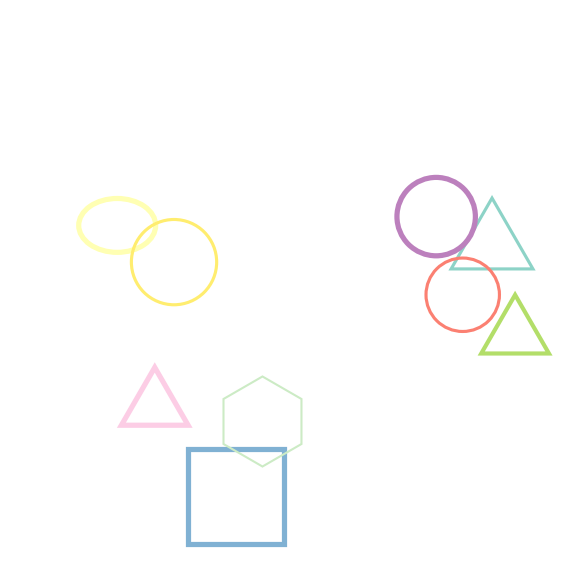[{"shape": "triangle", "thickness": 1.5, "radius": 0.41, "center": [0.852, 0.574]}, {"shape": "oval", "thickness": 2.5, "radius": 0.33, "center": [0.203, 0.609]}, {"shape": "circle", "thickness": 1.5, "radius": 0.32, "center": [0.801, 0.489]}, {"shape": "square", "thickness": 2.5, "radius": 0.41, "center": [0.409, 0.14]}, {"shape": "triangle", "thickness": 2, "radius": 0.34, "center": [0.892, 0.421]}, {"shape": "triangle", "thickness": 2.5, "radius": 0.33, "center": [0.268, 0.296]}, {"shape": "circle", "thickness": 2.5, "radius": 0.34, "center": [0.755, 0.624]}, {"shape": "hexagon", "thickness": 1, "radius": 0.39, "center": [0.455, 0.269]}, {"shape": "circle", "thickness": 1.5, "radius": 0.37, "center": [0.301, 0.545]}]